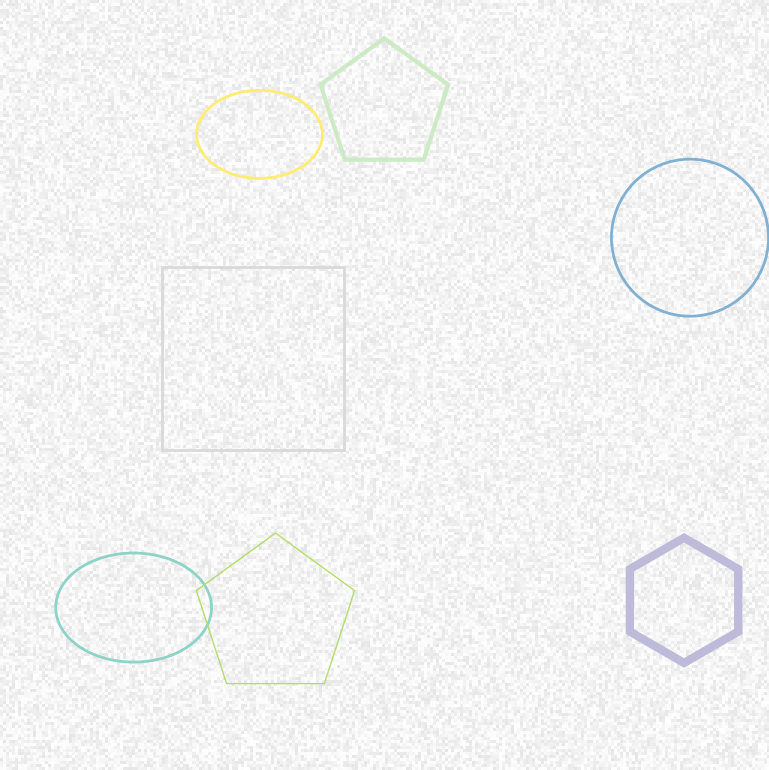[{"shape": "oval", "thickness": 1, "radius": 0.51, "center": [0.174, 0.211]}, {"shape": "hexagon", "thickness": 3, "radius": 0.41, "center": [0.888, 0.22]}, {"shape": "circle", "thickness": 1, "radius": 0.51, "center": [0.896, 0.691]}, {"shape": "pentagon", "thickness": 0.5, "radius": 0.54, "center": [0.358, 0.2]}, {"shape": "square", "thickness": 1, "radius": 0.59, "center": [0.329, 0.534]}, {"shape": "pentagon", "thickness": 1.5, "radius": 0.44, "center": [0.499, 0.863]}, {"shape": "oval", "thickness": 1, "radius": 0.41, "center": [0.337, 0.826]}]